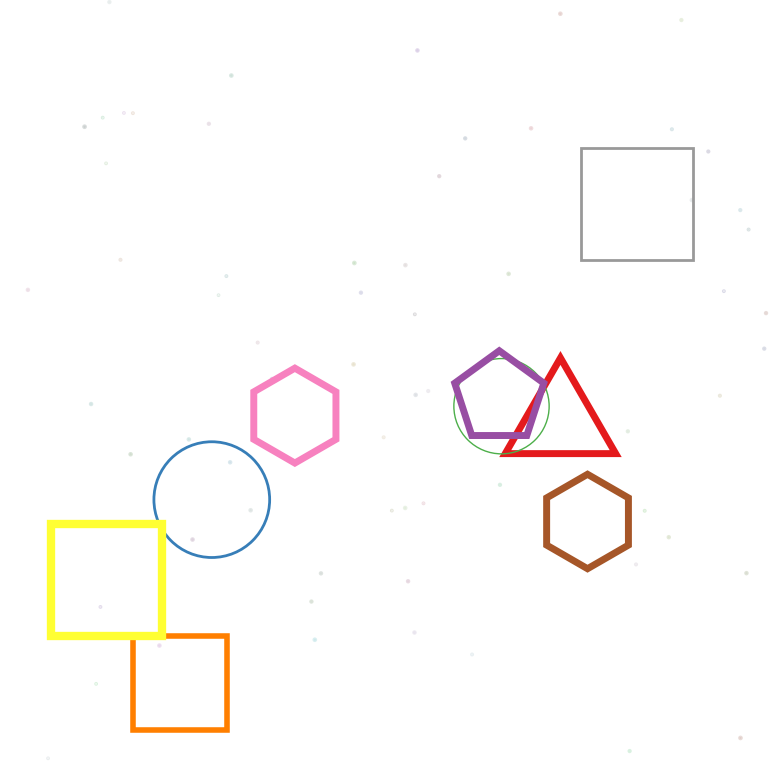[{"shape": "triangle", "thickness": 2.5, "radius": 0.41, "center": [0.728, 0.452]}, {"shape": "circle", "thickness": 1, "radius": 0.38, "center": [0.275, 0.351]}, {"shape": "circle", "thickness": 0.5, "radius": 0.31, "center": [0.651, 0.472]}, {"shape": "pentagon", "thickness": 2.5, "radius": 0.3, "center": [0.648, 0.484]}, {"shape": "square", "thickness": 2, "radius": 0.31, "center": [0.234, 0.113]}, {"shape": "square", "thickness": 3, "radius": 0.36, "center": [0.139, 0.247]}, {"shape": "hexagon", "thickness": 2.5, "radius": 0.31, "center": [0.763, 0.323]}, {"shape": "hexagon", "thickness": 2.5, "radius": 0.31, "center": [0.383, 0.46]}, {"shape": "square", "thickness": 1, "radius": 0.36, "center": [0.828, 0.735]}]